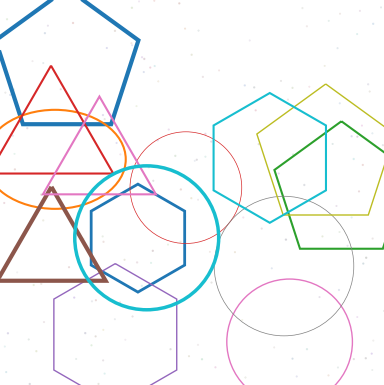[{"shape": "pentagon", "thickness": 3, "radius": 0.97, "center": [0.174, 0.835]}, {"shape": "hexagon", "thickness": 2, "radius": 0.7, "center": [0.358, 0.382]}, {"shape": "oval", "thickness": 1.5, "radius": 0.92, "center": [0.143, 0.586]}, {"shape": "pentagon", "thickness": 1.5, "radius": 0.92, "center": [0.887, 0.502]}, {"shape": "triangle", "thickness": 1.5, "radius": 0.93, "center": [0.132, 0.643]}, {"shape": "circle", "thickness": 0.5, "radius": 0.73, "center": [0.483, 0.513]}, {"shape": "hexagon", "thickness": 1, "radius": 0.92, "center": [0.299, 0.131]}, {"shape": "triangle", "thickness": 3, "radius": 0.81, "center": [0.134, 0.352]}, {"shape": "triangle", "thickness": 1.5, "radius": 0.85, "center": [0.258, 0.58]}, {"shape": "circle", "thickness": 1, "radius": 0.82, "center": [0.752, 0.112]}, {"shape": "circle", "thickness": 0.5, "radius": 0.91, "center": [0.738, 0.309]}, {"shape": "pentagon", "thickness": 1, "radius": 0.94, "center": [0.846, 0.594]}, {"shape": "hexagon", "thickness": 1.5, "radius": 0.84, "center": [0.701, 0.59]}, {"shape": "circle", "thickness": 2.5, "radius": 0.93, "center": [0.381, 0.382]}]